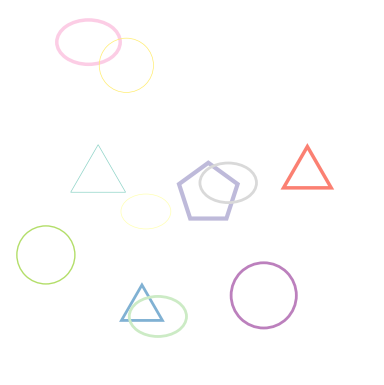[{"shape": "triangle", "thickness": 0.5, "radius": 0.41, "center": [0.255, 0.542]}, {"shape": "oval", "thickness": 0.5, "radius": 0.32, "center": [0.379, 0.451]}, {"shape": "pentagon", "thickness": 3, "radius": 0.4, "center": [0.541, 0.497]}, {"shape": "triangle", "thickness": 2.5, "radius": 0.36, "center": [0.798, 0.548]}, {"shape": "triangle", "thickness": 2, "radius": 0.31, "center": [0.369, 0.198]}, {"shape": "circle", "thickness": 1, "radius": 0.38, "center": [0.119, 0.338]}, {"shape": "oval", "thickness": 2.5, "radius": 0.41, "center": [0.23, 0.891]}, {"shape": "oval", "thickness": 2, "radius": 0.37, "center": [0.593, 0.525]}, {"shape": "circle", "thickness": 2, "radius": 0.42, "center": [0.685, 0.233]}, {"shape": "oval", "thickness": 2, "radius": 0.37, "center": [0.41, 0.178]}, {"shape": "circle", "thickness": 0.5, "radius": 0.35, "center": [0.328, 0.83]}]